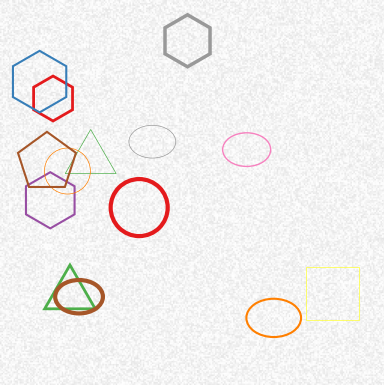[{"shape": "hexagon", "thickness": 2, "radius": 0.29, "center": [0.138, 0.744]}, {"shape": "circle", "thickness": 3, "radius": 0.37, "center": [0.361, 0.461]}, {"shape": "hexagon", "thickness": 1.5, "radius": 0.4, "center": [0.103, 0.788]}, {"shape": "triangle", "thickness": 2, "radius": 0.38, "center": [0.182, 0.236]}, {"shape": "triangle", "thickness": 0.5, "radius": 0.38, "center": [0.236, 0.587]}, {"shape": "hexagon", "thickness": 1.5, "radius": 0.36, "center": [0.131, 0.48]}, {"shape": "oval", "thickness": 1.5, "radius": 0.36, "center": [0.711, 0.174]}, {"shape": "circle", "thickness": 0.5, "radius": 0.3, "center": [0.175, 0.556]}, {"shape": "square", "thickness": 0.5, "radius": 0.34, "center": [0.863, 0.237]}, {"shape": "oval", "thickness": 3, "radius": 0.31, "center": [0.205, 0.229]}, {"shape": "pentagon", "thickness": 1.5, "radius": 0.4, "center": [0.122, 0.578]}, {"shape": "oval", "thickness": 1, "radius": 0.31, "center": [0.641, 0.611]}, {"shape": "hexagon", "thickness": 2.5, "radius": 0.34, "center": [0.487, 0.894]}, {"shape": "oval", "thickness": 0.5, "radius": 0.3, "center": [0.396, 0.632]}]